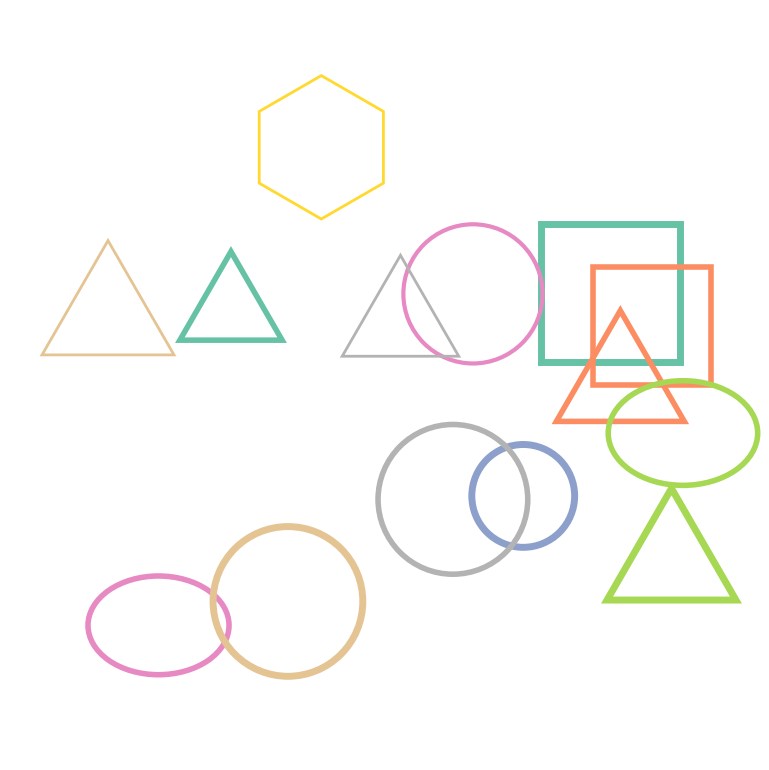[{"shape": "triangle", "thickness": 2, "radius": 0.38, "center": [0.3, 0.597]}, {"shape": "square", "thickness": 2.5, "radius": 0.45, "center": [0.793, 0.62]}, {"shape": "triangle", "thickness": 2, "radius": 0.48, "center": [0.806, 0.501]}, {"shape": "square", "thickness": 2, "radius": 0.38, "center": [0.847, 0.576]}, {"shape": "circle", "thickness": 2.5, "radius": 0.33, "center": [0.68, 0.356]}, {"shape": "circle", "thickness": 1.5, "radius": 0.45, "center": [0.614, 0.618]}, {"shape": "oval", "thickness": 2, "radius": 0.46, "center": [0.206, 0.188]}, {"shape": "oval", "thickness": 2, "radius": 0.49, "center": [0.887, 0.438]}, {"shape": "triangle", "thickness": 2.5, "radius": 0.48, "center": [0.872, 0.269]}, {"shape": "hexagon", "thickness": 1, "radius": 0.47, "center": [0.417, 0.809]}, {"shape": "circle", "thickness": 2.5, "radius": 0.49, "center": [0.374, 0.219]}, {"shape": "triangle", "thickness": 1, "radius": 0.49, "center": [0.14, 0.589]}, {"shape": "triangle", "thickness": 1, "radius": 0.44, "center": [0.52, 0.581]}, {"shape": "circle", "thickness": 2, "radius": 0.49, "center": [0.588, 0.351]}]